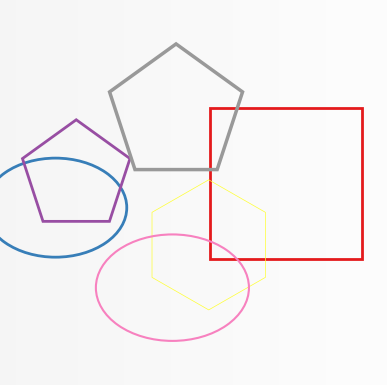[{"shape": "square", "thickness": 2, "radius": 0.98, "center": [0.738, 0.523]}, {"shape": "oval", "thickness": 2, "radius": 0.92, "center": [0.143, 0.461]}, {"shape": "pentagon", "thickness": 2, "radius": 0.73, "center": [0.197, 0.543]}, {"shape": "hexagon", "thickness": 0.5, "radius": 0.84, "center": [0.539, 0.364]}, {"shape": "oval", "thickness": 1.5, "radius": 0.99, "center": [0.445, 0.253]}, {"shape": "pentagon", "thickness": 2.5, "radius": 0.9, "center": [0.454, 0.705]}]